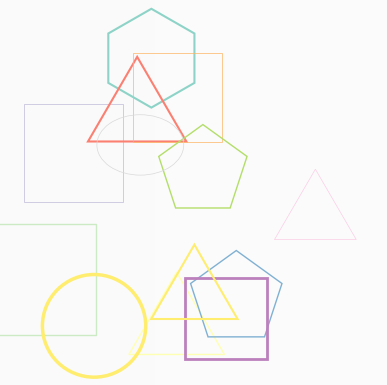[{"shape": "hexagon", "thickness": 1.5, "radius": 0.64, "center": [0.391, 0.849]}, {"shape": "triangle", "thickness": 1, "radius": 0.71, "center": [0.456, 0.15]}, {"shape": "square", "thickness": 0.5, "radius": 0.64, "center": [0.189, 0.602]}, {"shape": "triangle", "thickness": 1.5, "radius": 0.73, "center": [0.354, 0.706]}, {"shape": "pentagon", "thickness": 1, "radius": 0.62, "center": [0.61, 0.225]}, {"shape": "square", "thickness": 0.5, "radius": 0.57, "center": [0.458, 0.747]}, {"shape": "pentagon", "thickness": 1, "radius": 0.6, "center": [0.524, 0.557]}, {"shape": "triangle", "thickness": 0.5, "radius": 0.61, "center": [0.814, 0.439]}, {"shape": "oval", "thickness": 0.5, "radius": 0.56, "center": [0.362, 0.624]}, {"shape": "square", "thickness": 2, "radius": 0.53, "center": [0.584, 0.173]}, {"shape": "square", "thickness": 1, "radius": 0.72, "center": [0.104, 0.274]}, {"shape": "circle", "thickness": 2.5, "radius": 0.67, "center": [0.243, 0.154]}, {"shape": "triangle", "thickness": 1.5, "radius": 0.64, "center": [0.502, 0.236]}]